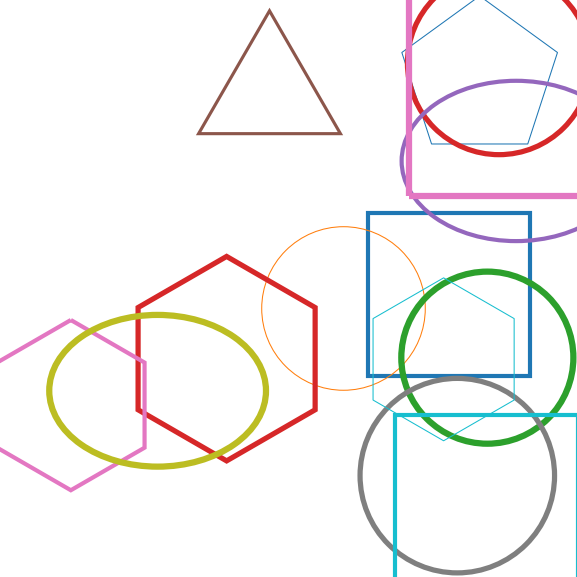[{"shape": "square", "thickness": 2, "radius": 0.7, "center": [0.777, 0.49]}, {"shape": "pentagon", "thickness": 0.5, "radius": 0.71, "center": [0.831, 0.864]}, {"shape": "circle", "thickness": 0.5, "radius": 0.71, "center": [0.595, 0.465]}, {"shape": "circle", "thickness": 3, "radius": 0.74, "center": [0.844, 0.38]}, {"shape": "hexagon", "thickness": 2.5, "radius": 0.89, "center": [0.392, 0.378]}, {"shape": "circle", "thickness": 2.5, "radius": 0.79, "center": [0.864, 0.89]}, {"shape": "oval", "thickness": 2, "radius": 0.99, "center": [0.894, 0.72]}, {"shape": "triangle", "thickness": 1.5, "radius": 0.71, "center": [0.467, 0.839]}, {"shape": "square", "thickness": 3, "radius": 0.93, "center": [0.894, 0.845]}, {"shape": "hexagon", "thickness": 2, "radius": 0.74, "center": [0.123, 0.298]}, {"shape": "circle", "thickness": 2.5, "radius": 0.84, "center": [0.792, 0.176]}, {"shape": "oval", "thickness": 3, "radius": 0.94, "center": [0.273, 0.322]}, {"shape": "hexagon", "thickness": 0.5, "radius": 0.71, "center": [0.768, 0.377]}, {"shape": "square", "thickness": 2, "radius": 0.79, "center": [0.842, 0.122]}]